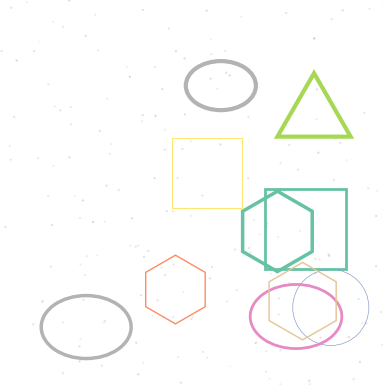[{"shape": "square", "thickness": 2, "radius": 0.52, "center": [0.794, 0.406]}, {"shape": "hexagon", "thickness": 2.5, "radius": 0.52, "center": [0.721, 0.399]}, {"shape": "hexagon", "thickness": 1, "radius": 0.45, "center": [0.456, 0.248]}, {"shape": "circle", "thickness": 0.5, "radius": 0.49, "center": [0.859, 0.201]}, {"shape": "oval", "thickness": 2, "radius": 0.59, "center": [0.769, 0.178]}, {"shape": "triangle", "thickness": 3, "radius": 0.55, "center": [0.816, 0.7]}, {"shape": "square", "thickness": 0.5, "radius": 0.46, "center": [0.538, 0.55]}, {"shape": "hexagon", "thickness": 1, "radius": 0.5, "center": [0.786, 0.218]}, {"shape": "oval", "thickness": 3, "radius": 0.46, "center": [0.574, 0.778]}, {"shape": "oval", "thickness": 2.5, "radius": 0.58, "center": [0.224, 0.151]}]